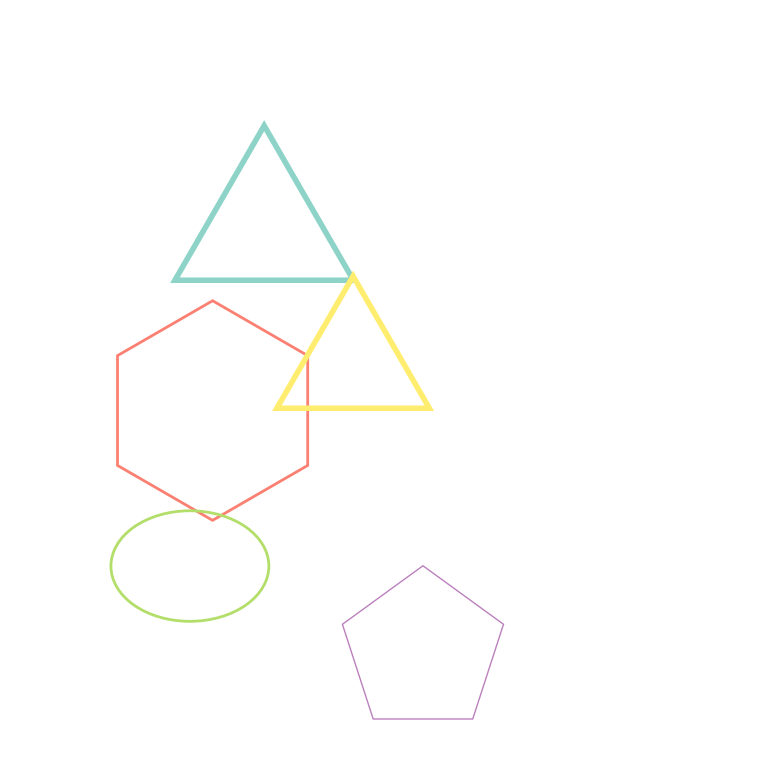[{"shape": "triangle", "thickness": 2, "radius": 0.67, "center": [0.343, 0.703]}, {"shape": "hexagon", "thickness": 1, "radius": 0.71, "center": [0.276, 0.467]}, {"shape": "oval", "thickness": 1, "radius": 0.51, "center": [0.247, 0.265]}, {"shape": "pentagon", "thickness": 0.5, "radius": 0.55, "center": [0.549, 0.155]}, {"shape": "triangle", "thickness": 2, "radius": 0.57, "center": [0.459, 0.527]}]